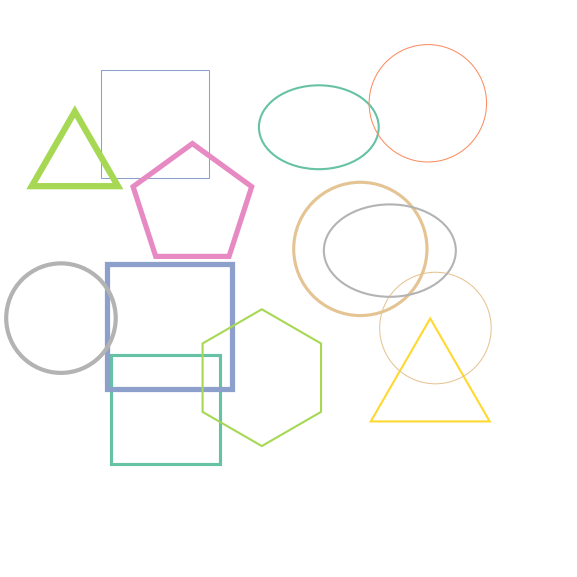[{"shape": "square", "thickness": 1.5, "radius": 0.47, "center": [0.286, 0.289]}, {"shape": "oval", "thickness": 1, "radius": 0.52, "center": [0.552, 0.779]}, {"shape": "circle", "thickness": 0.5, "radius": 0.51, "center": [0.741, 0.82]}, {"shape": "square", "thickness": 0.5, "radius": 0.47, "center": [0.269, 0.784]}, {"shape": "square", "thickness": 2.5, "radius": 0.54, "center": [0.294, 0.434]}, {"shape": "pentagon", "thickness": 2.5, "radius": 0.54, "center": [0.333, 0.643]}, {"shape": "hexagon", "thickness": 1, "radius": 0.59, "center": [0.453, 0.345]}, {"shape": "triangle", "thickness": 3, "radius": 0.43, "center": [0.13, 0.72]}, {"shape": "triangle", "thickness": 1, "radius": 0.59, "center": [0.745, 0.329]}, {"shape": "circle", "thickness": 1.5, "radius": 0.58, "center": [0.624, 0.568]}, {"shape": "circle", "thickness": 0.5, "radius": 0.48, "center": [0.754, 0.431]}, {"shape": "oval", "thickness": 1, "radius": 0.57, "center": [0.675, 0.565]}, {"shape": "circle", "thickness": 2, "radius": 0.47, "center": [0.106, 0.448]}]